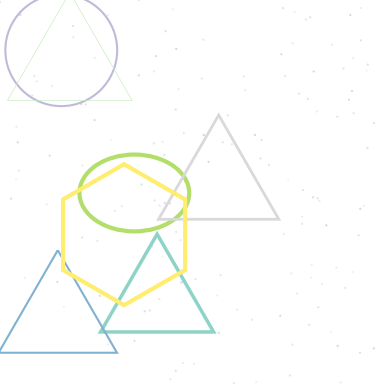[{"shape": "triangle", "thickness": 2.5, "radius": 0.85, "center": [0.408, 0.222]}, {"shape": "circle", "thickness": 1.5, "radius": 0.73, "center": [0.159, 0.87]}, {"shape": "triangle", "thickness": 1.5, "radius": 0.89, "center": [0.15, 0.173]}, {"shape": "oval", "thickness": 3, "radius": 0.71, "center": [0.349, 0.499]}, {"shape": "triangle", "thickness": 2, "radius": 0.9, "center": [0.568, 0.521]}, {"shape": "triangle", "thickness": 0.5, "radius": 0.93, "center": [0.181, 0.833]}, {"shape": "hexagon", "thickness": 3, "radius": 0.92, "center": [0.322, 0.39]}]